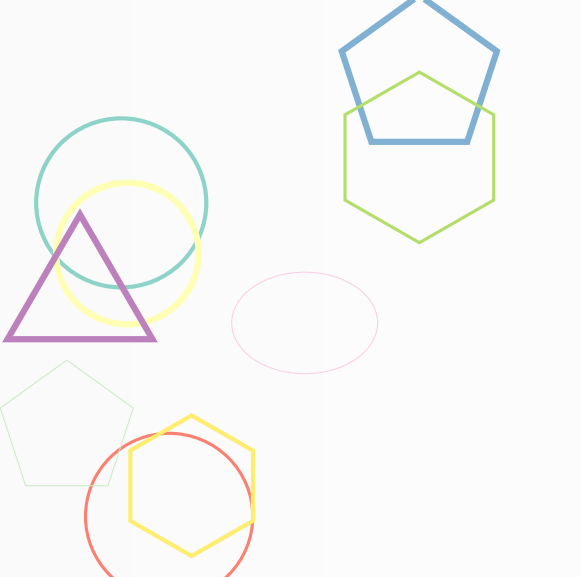[{"shape": "circle", "thickness": 2, "radius": 0.73, "center": [0.209, 0.648]}, {"shape": "circle", "thickness": 3, "radius": 0.61, "center": [0.219, 0.56]}, {"shape": "circle", "thickness": 1.5, "radius": 0.72, "center": [0.291, 0.105]}, {"shape": "pentagon", "thickness": 3, "radius": 0.7, "center": [0.721, 0.867]}, {"shape": "hexagon", "thickness": 1.5, "radius": 0.74, "center": [0.722, 0.727]}, {"shape": "oval", "thickness": 0.5, "radius": 0.63, "center": [0.524, 0.44]}, {"shape": "triangle", "thickness": 3, "radius": 0.72, "center": [0.138, 0.484]}, {"shape": "pentagon", "thickness": 0.5, "radius": 0.6, "center": [0.115, 0.255]}, {"shape": "hexagon", "thickness": 2, "radius": 0.61, "center": [0.33, 0.158]}]